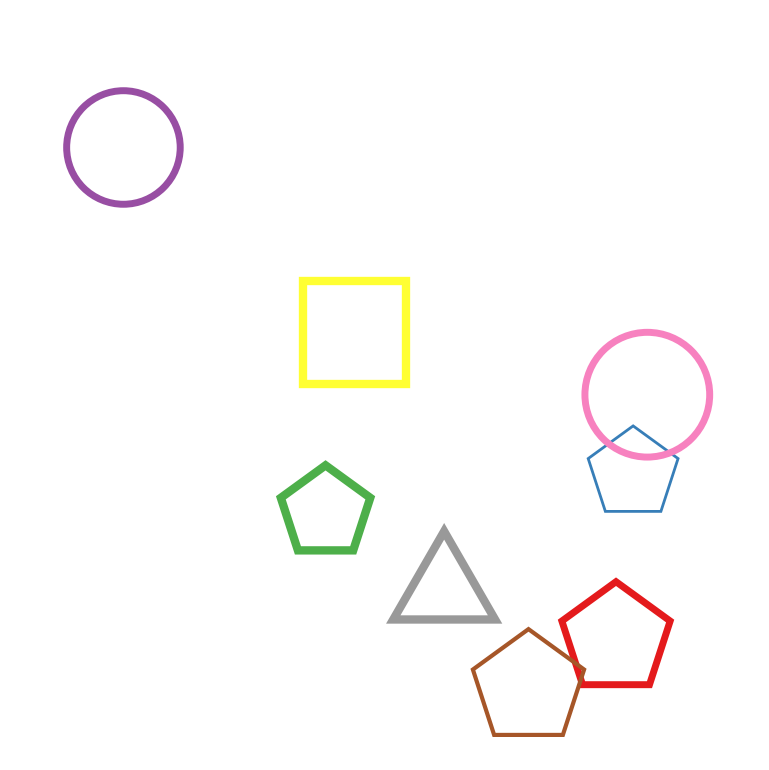[{"shape": "pentagon", "thickness": 2.5, "radius": 0.37, "center": [0.8, 0.171]}, {"shape": "pentagon", "thickness": 1, "radius": 0.31, "center": [0.822, 0.386]}, {"shape": "pentagon", "thickness": 3, "radius": 0.31, "center": [0.423, 0.335]}, {"shape": "circle", "thickness": 2.5, "radius": 0.37, "center": [0.16, 0.808]}, {"shape": "square", "thickness": 3, "radius": 0.33, "center": [0.461, 0.568]}, {"shape": "pentagon", "thickness": 1.5, "radius": 0.38, "center": [0.686, 0.107]}, {"shape": "circle", "thickness": 2.5, "radius": 0.41, "center": [0.841, 0.487]}, {"shape": "triangle", "thickness": 3, "radius": 0.38, "center": [0.577, 0.234]}]